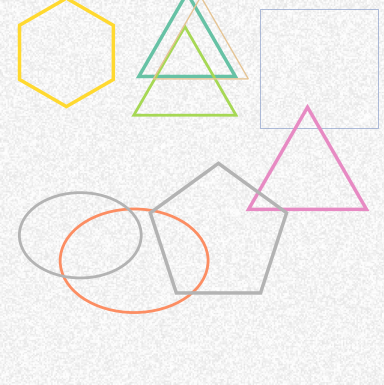[{"shape": "triangle", "thickness": 2.5, "radius": 0.72, "center": [0.486, 0.874]}, {"shape": "oval", "thickness": 2, "radius": 0.96, "center": [0.348, 0.323]}, {"shape": "square", "thickness": 0.5, "radius": 0.77, "center": [0.829, 0.822]}, {"shape": "triangle", "thickness": 2.5, "radius": 0.88, "center": [0.799, 0.545]}, {"shape": "triangle", "thickness": 2, "radius": 0.77, "center": [0.48, 0.777]}, {"shape": "hexagon", "thickness": 2.5, "radius": 0.7, "center": [0.173, 0.864]}, {"shape": "triangle", "thickness": 1, "radius": 0.71, "center": [0.522, 0.866]}, {"shape": "pentagon", "thickness": 2.5, "radius": 0.93, "center": [0.567, 0.39]}, {"shape": "oval", "thickness": 2, "radius": 0.79, "center": [0.209, 0.389]}]